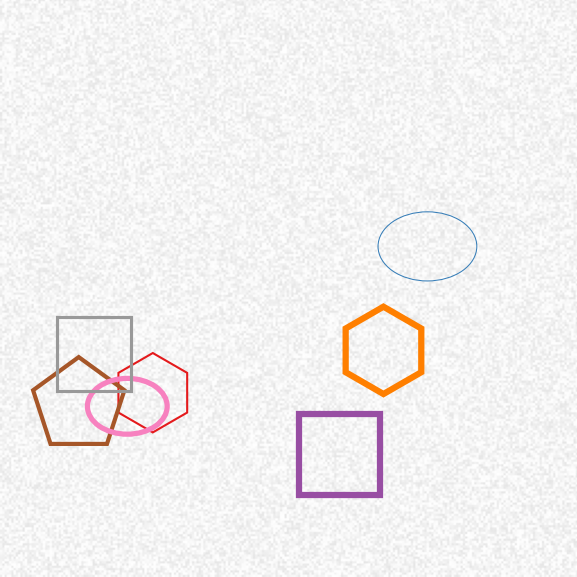[{"shape": "hexagon", "thickness": 1, "radius": 0.34, "center": [0.265, 0.319]}, {"shape": "oval", "thickness": 0.5, "radius": 0.43, "center": [0.74, 0.572]}, {"shape": "square", "thickness": 3, "radius": 0.35, "center": [0.588, 0.212]}, {"shape": "hexagon", "thickness": 3, "radius": 0.38, "center": [0.664, 0.392]}, {"shape": "pentagon", "thickness": 2, "radius": 0.42, "center": [0.136, 0.298]}, {"shape": "oval", "thickness": 2.5, "radius": 0.35, "center": [0.22, 0.296]}, {"shape": "square", "thickness": 1.5, "radius": 0.32, "center": [0.163, 0.386]}]